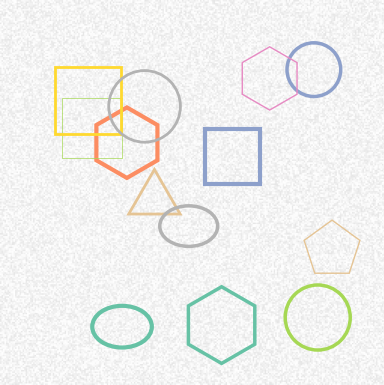[{"shape": "hexagon", "thickness": 2.5, "radius": 0.5, "center": [0.576, 0.156]}, {"shape": "oval", "thickness": 3, "radius": 0.39, "center": [0.317, 0.152]}, {"shape": "hexagon", "thickness": 3, "radius": 0.46, "center": [0.33, 0.629]}, {"shape": "circle", "thickness": 2.5, "radius": 0.35, "center": [0.815, 0.819]}, {"shape": "square", "thickness": 3, "radius": 0.35, "center": [0.603, 0.594]}, {"shape": "hexagon", "thickness": 1, "radius": 0.41, "center": [0.7, 0.796]}, {"shape": "square", "thickness": 0.5, "radius": 0.39, "center": [0.24, 0.668]}, {"shape": "circle", "thickness": 2.5, "radius": 0.42, "center": [0.825, 0.175]}, {"shape": "square", "thickness": 2, "radius": 0.43, "center": [0.228, 0.74]}, {"shape": "triangle", "thickness": 2, "radius": 0.39, "center": [0.401, 0.483]}, {"shape": "pentagon", "thickness": 1, "radius": 0.38, "center": [0.862, 0.352]}, {"shape": "oval", "thickness": 2.5, "radius": 0.38, "center": [0.49, 0.413]}, {"shape": "circle", "thickness": 2, "radius": 0.47, "center": [0.376, 0.724]}]